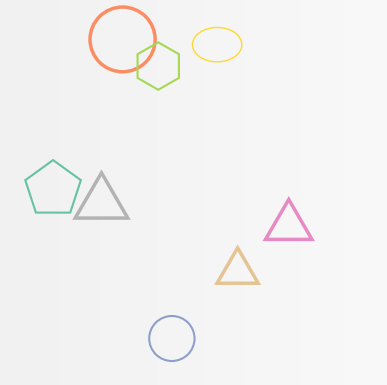[{"shape": "pentagon", "thickness": 1.5, "radius": 0.38, "center": [0.137, 0.509]}, {"shape": "circle", "thickness": 2.5, "radius": 0.42, "center": [0.316, 0.898]}, {"shape": "circle", "thickness": 1.5, "radius": 0.29, "center": [0.444, 0.121]}, {"shape": "triangle", "thickness": 2.5, "radius": 0.35, "center": [0.745, 0.413]}, {"shape": "hexagon", "thickness": 1.5, "radius": 0.31, "center": [0.408, 0.828]}, {"shape": "oval", "thickness": 1, "radius": 0.32, "center": [0.56, 0.884]}, {"shape": "triangle", "thickness": 2.5, "radius": 0.31, "center": [0.613, 0.295]}, {"shape": "triangle", "thickness": 2.5, "radius": 0.39, "center": [0.262, 0.473]}]